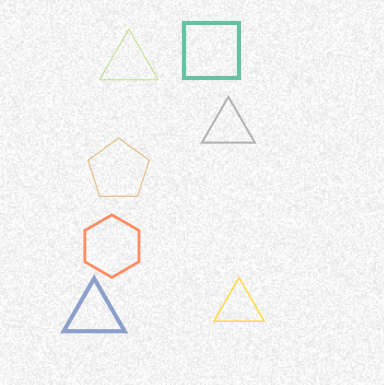[{"shape": "square", "thickness": 3, "radius": 0.35, "center": [0.549, 0.869]}, {"shape": "hexagon", "thickness": 2, "radius": 0.41, "center": [0.291, 0.361]}, {"shape": "triangle", "thickness": 3, "radius": 0.46, "center": [0.245, 0.185]}, {"shape": "triangle", "thickness": 0.5, "radius": 0.44, "center": [0.335, 0.837]}, {"shape": "triangle", "thickness": 1, "radius": 0.38, "center": [0.621, 0.203]}, {"shape": "pentagon", "thickness": 1, "radius": 0.42, "center": [0.308, 0.558]}, {"shape": "triangle", "thickness": 1.5, "radius": 0.4, "center": [0.593, 0.669]}]